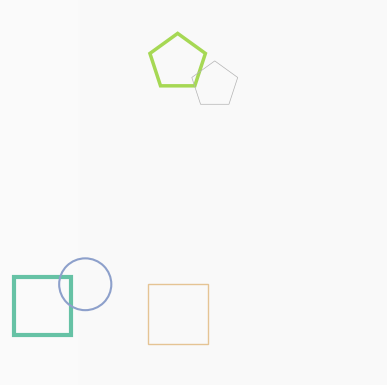[{"shape": "square", "thickness": 3, "radius": 0.37, "center": [0.109, 0.205]}, {"shape": "circle", "thickness": 1.5, "radius": 0.34, "center": [0.22, 0.262]}, {"shape": "pentagon", "thickness": 2.5, "radius": 0.38, "center": [0.458, 0.838]}, {"shape": "square", "thickness": 1, "radius": 0.39, "center": [0.459, 0.185]}, {"shape": "pentagon", "thickness": 0.5, "radius": 0.31, "center": [0.554, 0.78]}]